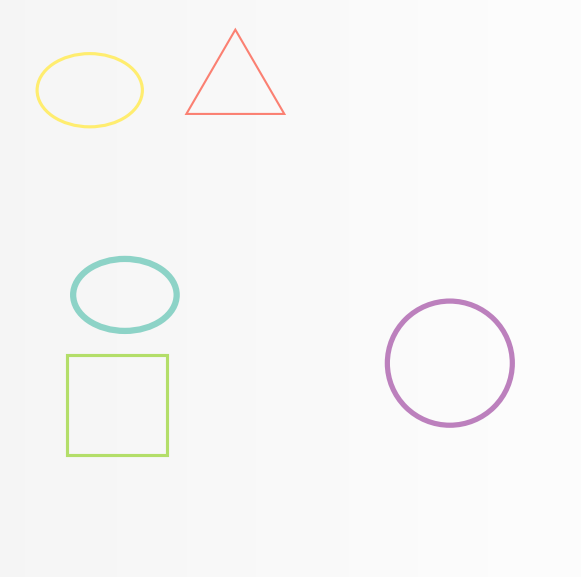[{"shape": "oval", "thickness": 3, "radius": 0.45, "center": [0.215, 0.488]}, {"shape": "triangle", "thickness": 1, "radius": 0.49, "center": [0.405, 0.85]}, {"shape": "square", "thickness": 1.5, "radius": 0.43, "center": [0.202, 0.298]}, {"shape": "circle", "thickness": 2.5, "radius": 0.54, "center": [0.774, 0.37]}, {"shape": "oval", "thickness": 1.5, "radius": 0.45, "center": [0.154, 0.843]}]